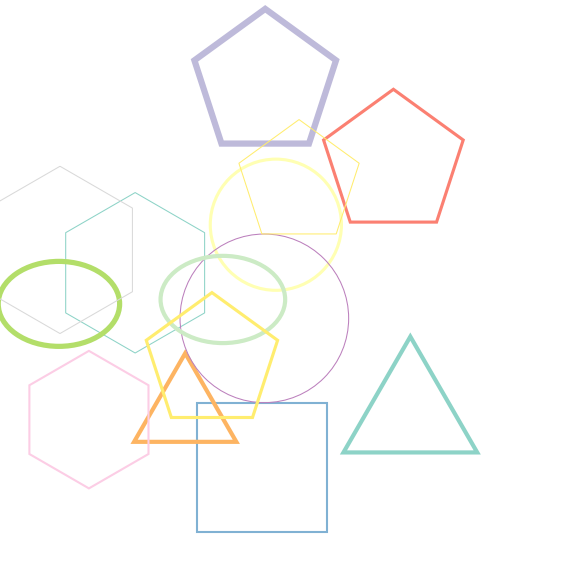[{"shape": "hexagon", "thickness": 0.5, "radius": 0.69, "center": [0.234, 0.527]}, {"shape": "triangle", "thickness": 2, "radius": 0.67, "center": [0.711, 0.283]}, {"shape": "circle", "thickness": 1.5, "radius": 0.57, "center": [0.478, 0.61]}, {"shape": "pentagon", "thickness": 3, "radius": 0.64, "center": [0.459, 0.855]}, {"shape": "pentagon", "thickness": 1.5, "radius": 0.64, "center": [0.681, 0.717]}, {"shape": "square", "thickness": 1, "radius": 0.56, "center": [0.454, 0.19]}, {"shape": "triangle", "thickness": 2, "radius": 0.51, "center": [0.321, 0.285]}, {"shape": "oval", "thickness": 2.5, "radius": 0.53, "center": [0.102, 0.473]}, {"shape": "hexagon", "thickness": 1, "radius": 0.6, "center": [0.154, 0.272]}, {"shape": "hexagon", "thickness": 0.5, "radius": 0.72, "center": [0.104, 0.566]}, {"shape": "circle", "thickness": 0.5, "radius": 0.73, "center": [0.458, 0.448]}, {"shape": "oval", "thickness": 2, "radius": 0.54, "center": [0.386, 0.481]}, {"shape": "pentagon", "thickness": 1.5, "radius": 0.6, "center": [0.367, 0.373]}, {"shape": "pentagon", "thickness": 0.5, "radius": 0.55, "center": [0.518, 0.683]}]